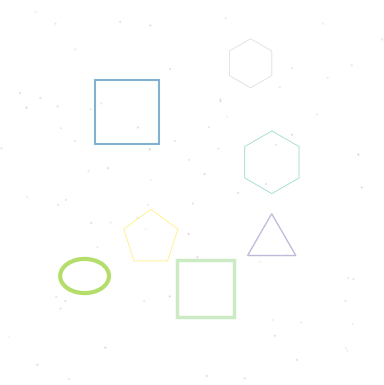[{"shape": "hexagon", "thickness": 0.5, "radius": 0.41, "center": [0.706, 0.579]}, {"shape": "triangle", "thickness": 1, "radius": 0.36, "center": [0.706, 0.372]}, {"shape": "square", "thickness": 1.5, "radius": 0.41, "center": [0.329, 0.71]}, {"shape": "oval", "thickness": 3, "radius": 0.32, "center": [0.22, 0.283]}, {"shape": "hexagon", "thickness": 0.5, "radius": 0.32, "center": [0.651, 0.836]}, {"shape": "square", "thickness": 2.5, "radius": 0.37, "center": [0.534, 0.251]}, {"shape": "pentagon", "thickness": 0.5, "radius": 0.37, "center": [0.392, 0.382]}]